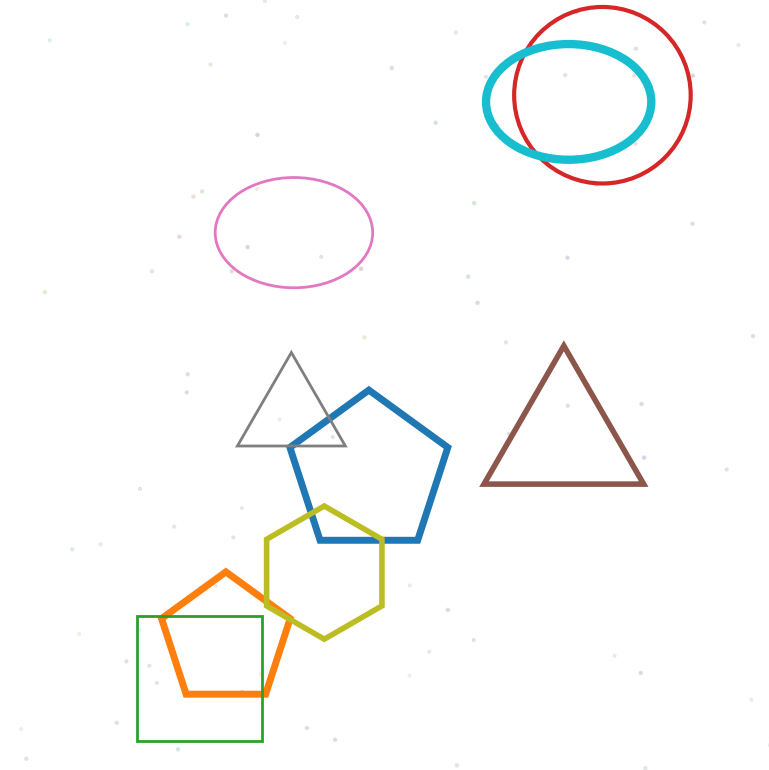[{"shape": "pentagon", "thickness": 2.5, "radius": 0.54, "center": [0.479, 0.386]}, {"shape": "pentagon", "thickness": 2.5, "radius": 0.44, "center": [0.293, 0.169]}, {"shape": "square", "thickness": 1, "radius": 0.41, "center": [0.259, 0.119]}, {"shape": "circle", "thickness": 1.5, "radius": 0.57, "center": [0.782, 0.876]}, {"shape": "triangle", "thickness": 2, "radius": 0.6, "center": [0.732, 0.431]}, {"shape": "oval", "thickness": 1, "radius": 0.51, "center": [0.382, 0.698]}, {"shape": "triangle", "thickness": 1, "radius": 0.4, "center": [0.378, 0.461]}, {"shape": "hexagon", "thickness": 2, "radius": 0.43, "center": [0.421, 0.256]}, {"shape": "oval", "thickness": 3, "radius": 0.54, "center": [0.739, 0.868]}]